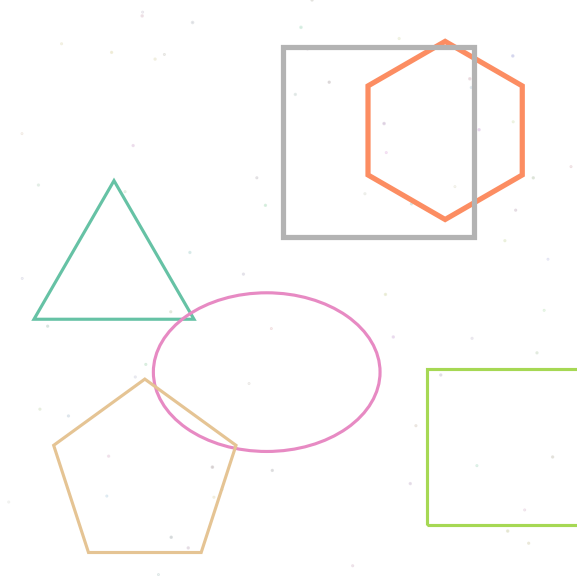[{"shape": "triangle", "thickness": 1.5, "radius": 0.8, "center": [0.197, 0.526]}, {"shape": "hexagon", "thickness": 2.5, "radius": 0.77, "center": [0.771, 0.773]}, {"shape": "oval", "thickness": 1.5, "radius": 0.98, "center": [0.462, 0.355]}, {"shape": "square", "thickness": 1.5, "radius": 0.67, "center": [0.875, 0.226]}, {"shape": "pentagon", "thickness": 1.5, "radius": 0.83, "center": [0.251, 0.177]}, {"shape": "square", "thickness": 2.5, "radius": 0.82, "center": [0.655, 0.753]}]